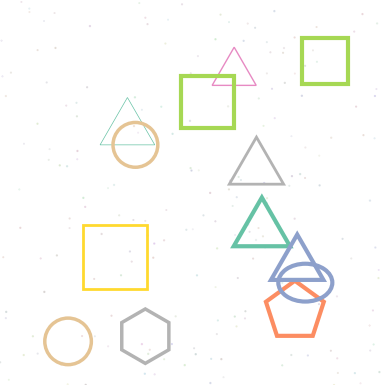[{"shape": "triangle", "thickness": 3, "radius": 0.42, "center": [0.68, 0.403]}, {"shape": "triangle", "thickness": 0.5, "radius": 0.41, "center": [0.331, 0.665]}, {"shape": "pentagon", "thickness": 3, "radius": 0.4, "center": [0.766, 0.192]}, {"shape": "oval", "thickness": 3, "radius": 0.35, "center": [0.793, 0.266]}, {"shape": "triangle", "thickness": 3, "radius": 0.39, "center": [0.772, 0.312]}, {"shape": "triangle", "thickness": 1, "radius": 0.33, "center": [0.608, 0.811]}, {"shape": "square", "thickness": 3, "radius": 0.34, "center": [0.539, 0.735]}, {"shape": "square", "thickness": 3, "radius": 0.3, "center": [0.844, 0.841]}, {"shape": "square", "thickness": 2, "radius": 0.41, "center": [0.299, 0.333]}, {"shape": "circle", "thickness": 2.5, "radius": 0.3, "center": [0.177, 0.113]}, {"shape": "circle", "thickness": 2.5, "radius": 0.29, "center": [0.352, 0.624]}, {"shape": "hexagon", "thickness": 2.5, "radius": 0.35, "center": [0.377, 0.127]}, {"shape": "triangle", "thickness": 2, "radius": 0.41, "center": [0.666, 0.562]}]